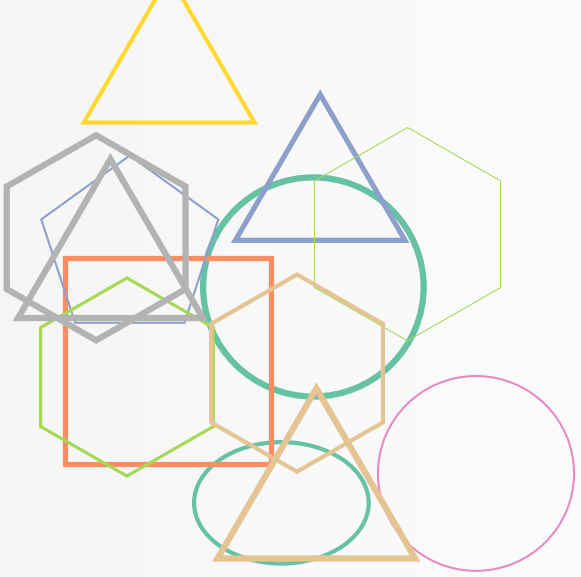[{"shape": "circle", "thickness": 3, "radius": 0.95, "center": [0.539, 0.502]}, {"shape": "oval", "thickness": 2, "radius": 0.75, "center": [0.484, 0.128]}, {"shape": "square", "thickness": 2.5, "radius": 0.89, "center": [0.289, 0.374]}, {"shape": "pentagon", "thickness": 1, "radius": 0.8, "center": [0.223, 0.57]}, {"shape": "triangle", "thickness": 2.5, "radius": 0.84, "center": [0.551, 0.667]}, {"shape": "circle", "thickness": 1, "radius": 0.84, "center": [0.819, 0.179]}, {"shape": "hexagon", "thickness": 0.5, "radius": 0.92, "center": [0.701, 0.594]}, {"shape": "hexagon", "thickness": 1.5, "radius": 0.86, "center": [0.218, 0.346]}, {"shape": "triangle", "thickness": 2, "radius": 0.85, "center": [0.291, 0.872]}, {"shape": "triangle", "thickness": 3, "radius": 0.98, "center": [0.544, 0.13]}, {"shape": "hexagon", "thickness": 2, "radius": 0.85, "center": [0.511, 0.353]}, {"shape": "hexagon", "thickness": 3, "radius": 0.89, "center": [0.165, 0.587]}, {"shape": "triangle", "thickness": 3, "radius": 0.92, "center": [0.19, 0.54]}]